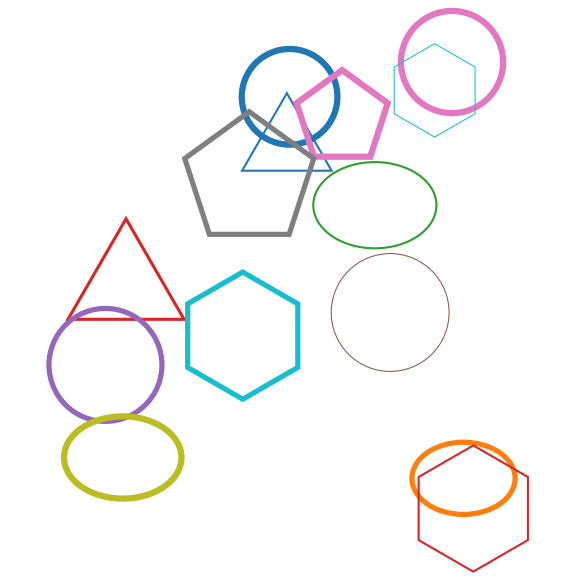[{"shape": "triangle", "thickness": 1, "radius": 0.45, "center": [0.497, 0.748]}, {"shape": "circle", "thickness": 3, "radius": 0.41, "center": [0.501, 0.831]}, {"shape": "oval", "thickness": 2.5, "radius": 0.45, "center": [0.803, 0.171]}, {"shape": "oval", "thickness": 1, "radius": 0.53, "center": [0.649, 0.644]}, {"shape": "hexagon", "thickness": 1, "radius": 0.55, "center": [0.82, 0.119]}, {"shape": "triangle", "thickness": 1.5, "radius": 0.58, "center": [0.218, 0.504]}, {"shape": "circle", "thickness": 2.5, "radius": 0.49, "center": [0.183, 0.367]}, {"shape": "circle", "thickness": 0.5, "radius": 0.51, "center": [0.676, 0.458]}, {"shape": "circle", "thickness": 3, "radius": 0.44, "center": [0.783, 0.892]}, {"shape": "pentagon", "thickness": 3, "radius": 0.41, "center": [0.592, 0.795]}, {"shape": "pentagon", "thickness": 2.5, "radius": 0.59, "center": [0.432, 0.688]}, {"shape": "oval", "thickness": 3, "radius": 0.51, "center": [0.213, 0.207]}, {"shape": "hexagon", "thickness": 0.5, "radius": 0.4, "center": [0.753, 0.843]}, {"shape": "hexagon", "thickness": 2.5, "radius": 0.55, "center": [0.42, 0.418]}]